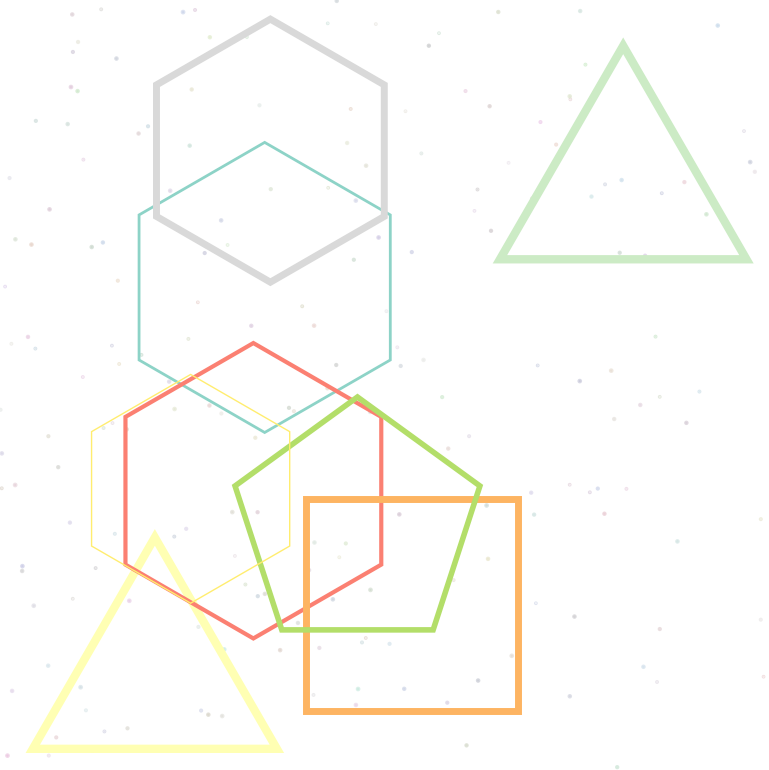[{"shape": "hexagon", "thickness": 1, "radius": 0.94, "center": [0.344, 0.627]}, {"shape": "triangle", "thickness": 3, "radius": 0.92, "center": [0.201, 0.119]}, {"shape": "hexagon", "thickness": 1.5, "radius": 0.96, "center": [0.329, 0.363]}, {"shape": "square", "thickness": 2.5, "radius": 0.69, "center": [0.535, 0.215]}, {"shape": "pentagon", "thickness": 2, "radius": 0.84, "center": [0.464, 0.317]}, {"shape": "hexagon", "thickness": 2.5, "radius": 0.85, "center": [0.351, 0.804]}, {"shape": "triangle", "thickness": 3, "radius": 0.92, "center": [0.809, 0.756]}, {"shape": "hexagon", "thickness": 0.5, "radius": 0.74, "center": [0.248, 0.365]}]